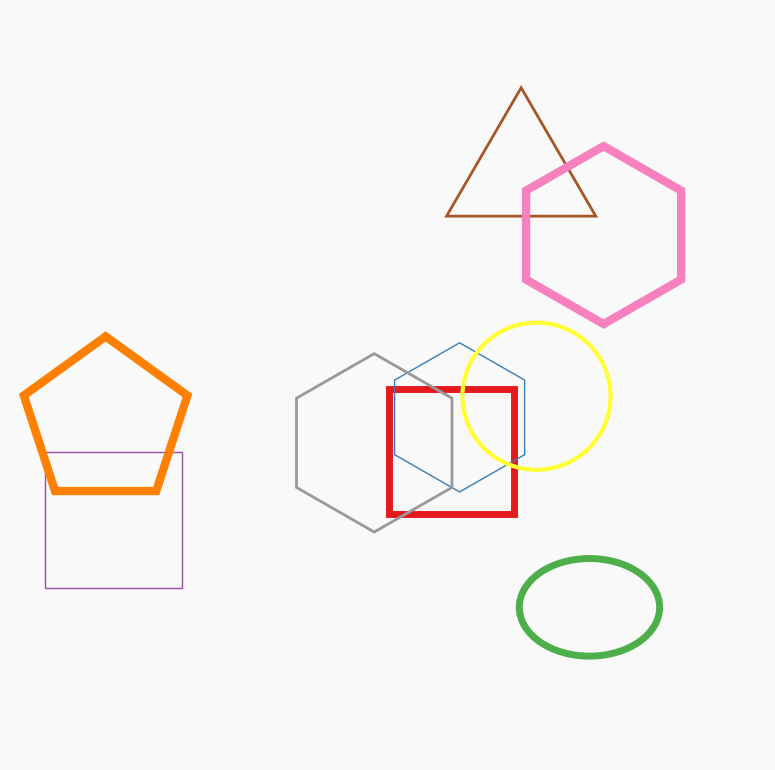[{"shape": "square", "thickness": 2.5, "radius": 0.4, "center": [0.583, 0.414]}, {"shape": "hexagon", "thickness": 0.5, "radius": 0.48, "center": [0.593, 0.458]}, {"shape": "oval", "thickness": 2.5, "radius": 0.45, "center": [0.761, 0.211]}, {"shape": "square", "thickness": 0.5, "radius": 0.44, "center": [0.146, 0.324]}, {"shape": "pentagon", "thickness": 3, "radius": 0.55, "center": [0.136, 0.452]}, {"shape": "circle", "thickness": 1.5, "radius": 0.48, "center": [0.692, 0.485]}, {"shape": "triangle", "thickness": 1, "radius": 0.56, "center": [0.672, 0.775]}, {"shape": "hexagon", "thickness": 3, "radius": 0.58, "center": [0.779, 0.695]}, {"shape": "hexagon", "thickness": 1, "radius": 0.58, "center": [0.483, 0.425]}]